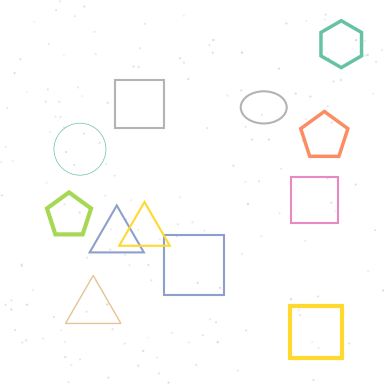[{"shape": "hexagon", "thickness": 2.5, "radius": 0.3, "center": [0.886, 0.885]}, {"shape": "circle", "thickness": 0.5, "radius": 0.34, "center": [0.208, 0.612]}, {"shape": "pentagon", "thickness": 2.5, "radius": 0.32, "center": [0.842, 0.646]}, {"shape": "square", "thickness": 1.5, "radius": 0.39, "center": [0.504, 0.311]}, {"shape": "triangle", "thickness": 1.5, "radius": 0.41, "center": [0.303, 0.385]}, {"shape": "square", "thickness": 1.5, "radius": 0.3, "center": [0.817, 0.48]}, {"shape": "pentagon", "thickness": 3, "radius": 0.3, "center": [0.179, 0.44]}, {"shape": "square", "thickness": 3, "radius": 0.34, "center": [0.82, 0.137]}, {"shape": "triangle", "thickness": 1.5, "radius": 0.38, "center": [0.375, 0.4]}, {"shape": "triangle", "thickness": 1, "radius": 0.42, "center": [0.242, 0.201]}, {"shape": "square", "thickness": 1.5, "radius": 0.31, "center": [0.362, 0.73]}, {"shape": "oval", "thickness": 1.5, "radius": 0.3, "center": [0.685, 0.721]}]